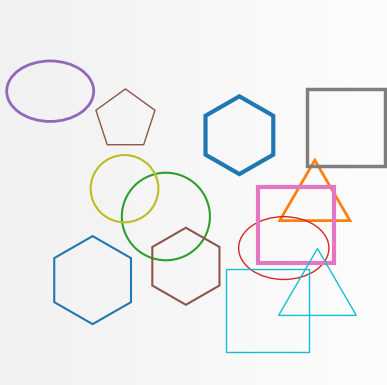[{"shape": "hexagon", "thickness": 1.5, "radius": 0.57, "center": [0.239, 0.272]}, {"shape": "hexagon", "thickness": 3, "radius": 0.5, "center": [0.618, 0.649]}, {"shape": "triangle", "thickness": 2, "radius": 0.52, "center": [0.812, 0.479]}, {"shape": "circle", "thickness": 1.5, "radius": 0.57, "center": [0.428, 0.438]}, {"shape": "oval", "thickness": 1, "radius": 0.58, "center": [0.732, 0.356]}, {"shape": "oval", "thickness": 2, "radius": 0.56, "center": [0.13, 0.763]}, {"shape": "hexagon", "thickness": 1.5, "radius": 0.5, "center": [0.48, 0.308]}, {"shape": "pentagon", "thickness": 1, "radius": 0.4, "center": [0.324, 0.689]}, {"shape": "square", "thickness": 3, "radius": 0.49, "center": [0.764, 0.415]}, {"shape": "square", "thickness": 2.5, "radius": 0.5, "center": [0.892, 0.668]}, {"shape": "circle", "thickness": 1.5, "radius": 0.44, "center": [0.321, 0.51]}, {"shape": "triangle", "thickness": 1, "radius": 0.58, "center": [0.819, 0.239]}, {"shape": "square", "thickness": 1, "radius": 0.54, "center": [0.69, 0.194]}]